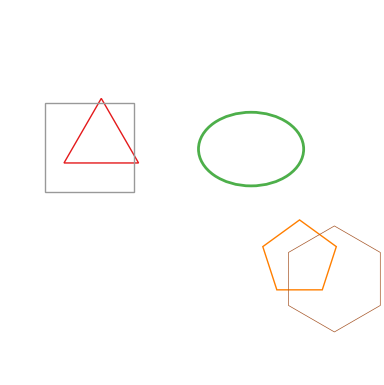[{"shape": "triangle", "thickness": 1, "radius": 0.56, "center": [0.263, 0.633]}, {"shape": "oval", "thickness": 2, "radius": 0.68, "center": [0.652, 0.613]}, {"shape": "pentagon", "thickness": 1, "radius": 0.5, "center": [0.778, 0.328]}, {"shape": "hexagon", "thickness": 0.5, "radius": 0.69, "center": [0.869, 0.275]}, {"shape": "square", "thickness": 1, "radius": 0.58, "center": [0.233, 0.617]}]